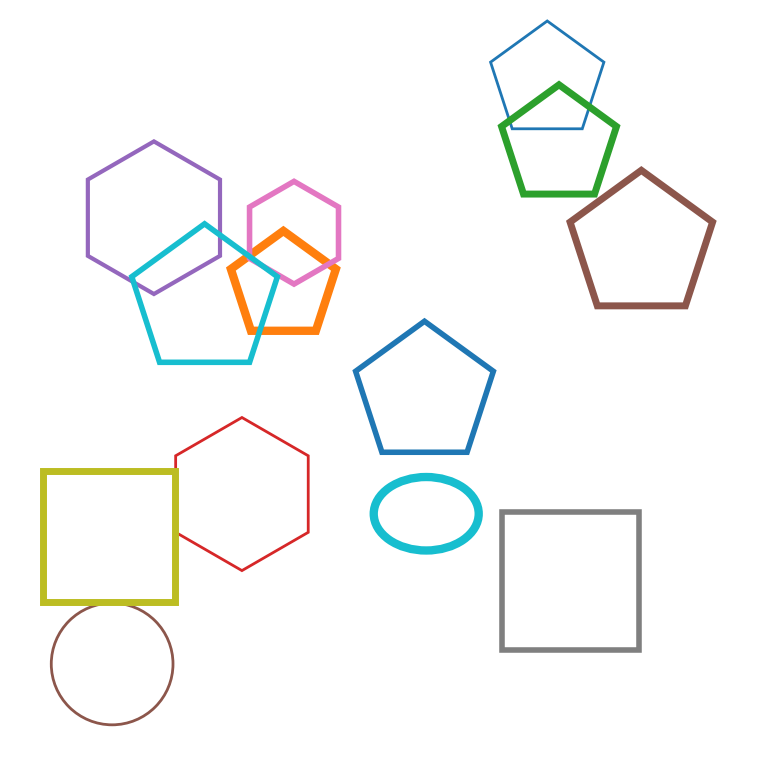[{"shape": "pentagon", "thickness": 2, "radius": 0.47, "center": [0.551, 0.489]}, {"shape": "pentagon", "thickness": 1, "radius": 0.39, "center": [0.711, 0.895]}, {"shape": "pentagon", "thickness": 3, "radius": 0.36, "center": [0.368, 0.628]}, {"shape": "pentagon", "thickness": 2.5, "radius": 0.39, "center": [0.726, 0.811]}, {"shape": "hexagon", "thickness": 1, "radius": 0.5, "center": [0.314, 0.358]}, {"shape": "hexagon", "thickness": 1.5, "radius": 0.5, "center": [0.2, 0.717]}, {"shape": "circle", "thickness": 1, "radius": 0.4, "center": [0.146, 0.138]}, {"shape": "pentagon", "thickness": 2.5, "radius": 0.49, "center": [0.833, 0.682]}, {"shape": "hexagon", "thickness": 2, "radius": 0.33, "center": [0.382, 0.698]}, {"shape": "square", "thickness": 2, "radius": 0.45, "center": [0.741, 0.245]}, {"shape": "square", "thickness": 2.5, "radius": 0.43, "center": [0.141, 0.303]}, {"shape": "oval", "thickness": 3, "radius": 0.34, "center": [0.554, 0.333]}, {"shape": "pentagon", "thickness": 2, "radius": 0.5, "center": [0.266, 0.61]}]